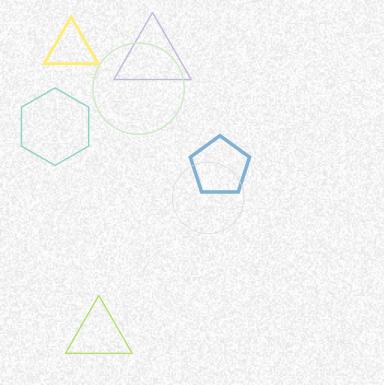[{"shape": "hexagon", "thickness": 1, "radius": 0.5, "center": [0.143, 0.671]}, {"shape": "triangle", "thickness": 1, "radius": 0.58, "center": [0.396, 0.852]}, {"shape": "pentagon", "thickness": 2.5, "radius": 0.4, "center": [0.571, 0.567]}, {"shape": "triangle", "thickness": 1, "radius": 0.5, "center": [0.257, 0.132]}, {"shape": "circle", "thickness": 0.5, "radius": 0.46, "center": [0.541, 0.486]}, {"shape": "circle", "thickness": 1, "radius": 0.59, "center": [0.36, 0.77]}, {"shape": "triangle", "thickness": 2, "radius": 0.4, "center": [0.185, 0.875]}]